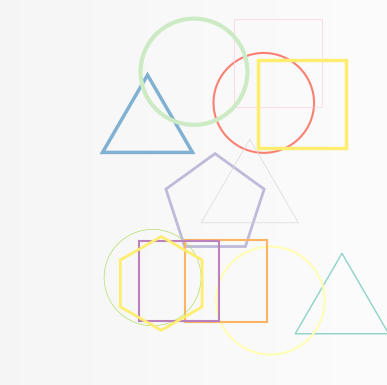[{"shape": "triangle", "thickness": 1, "radius": 0.7, "center": [0.883, 0.203]}, {"shape": "circle", "thickness": 1.5, "radius": 0.7, "center": [0.698, 0.219]}, {"shape": "pentagon", "thickness": 2, "radius": 0.67, "center": [0.555, 0.468]}, {"shape": "circle", "thickness": 1.5, "radius": 0.65, "center": [0.681, 0.733]}, {"shape": "triangle", "thickness": 2.5, "radius": 0.67, "center": [0.381, 0.671]}, {"shape": "square", "thickness": 1.5, "radius": 0.53, "center": [0.584, 0.27]}, {"shape": "circle", "thickness": 0.5, "radius": 0.63, "center": [0.394, 0.279]}, {"shape": "square", "thickness": 0.5, "radius": 0.57, "center": [0.717, 0.837]}, {"shape": "triangle", "thickness": 0.5, "radius": 0.72, "center": [0.645, 0.494]}, {"shape": "square", "thickness": 1.5, "radius": 0.52, "center": [0.461, 0.27]}, {"shape": "circle", "thickness": 3, "radius": 0.69, "center": [0.501, 0.814]}, {"shape": "hexagon", "thickness": 2, "radius": 0.61, "center": [0.416, 0.264]}, {"shape": "square", "thickness": 2.5, "radius": 0.57, "center": [0.779, 0.729]}]